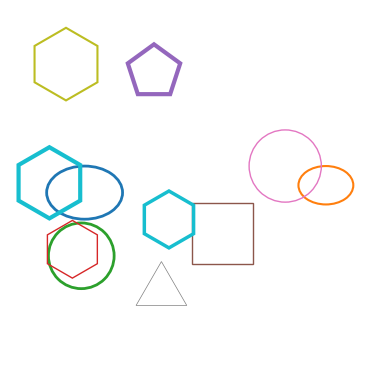[{"shape": "oval", "thickness": 2, "radius": 0.49, "center": [0.22, 0.5]}, {"shape": "oval", "thickness": 1.5, "radius": 0.36, "center": [0.846, 0.519]}, {"shape": "circle", "thickness": 2, "radius": 0.43, "center": [0.211, 0.336]}, {"shape": "hexagon", "thickness": 1, "radius": 0.37, "center": [0.188, 0.353]}, {"shape": "pentagon", "thickness": 3, "radius": 0.36, "center": [0.4, 0.813]}, {"shape": "square", "thickness": 1, "radius": 0.4, "center": [0.577, 0.393]}, {"shape": "circle", "thickness": 1, "radius": 0.47, "center": [0.741, 0.569]}, {"shape": "triangle", "thickness": 0.5, "radius": 0.38, "center": [0.419, 0.245]}, {"shape": "hexagon", "thickness": 1.5, "radius": 0.47, "center": [0.171, 0.833]}, {"shape": "hexagon", "thickness": 3, "radius": 0.46, "center": [0.128, 0.525]}, {"shape": "hexagon", "thickness": 2.5, "radius": 0.37, "center": [0.439, 0.43]}]